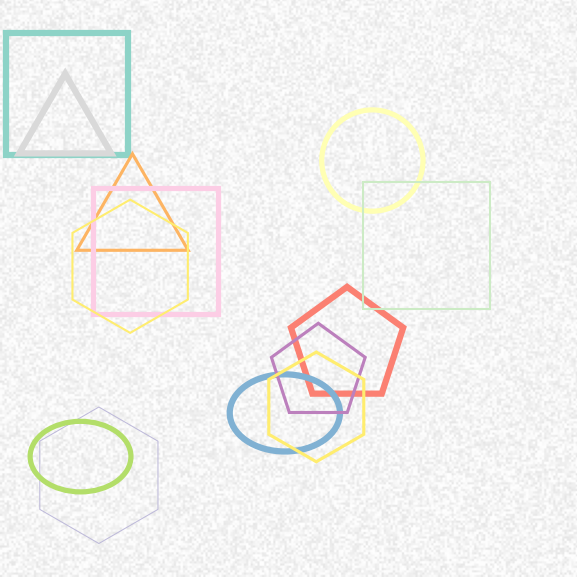[{"shape": "square", "thickness": 3, "radius": 0.53, "center": [0.116, 0.836]}, {"shape": "circle", "thickness": 2.5, "radius": 0.44, "center": [0.645, 0.721]}, {"shape": "hexagon", "thickness": 0.5, "radius": 0.59, "center": [0.171, 0.176]}, {"shape": "pentagon", "thickness": 3, "radius": 0.51, "center": [0.601, 0.4]}, {"shape": "oval", "thickness": 3, "radius": 0.48, "center": [0.493, 0.284]}, {"shape": "triangle", "thickness": 1.5, "radius": 0.56, "center": [0.229, 0.621]}, {"shape": "oval", "thickness": 2.5, "radius": 0.44, "center": [0.139, 0.208]}, {"shape": "square", "thickness": 2.5, "radius": 0.55, "center": [0.269, 0.564]}, {"shape": "triangle", "thickness": 3, "radius": 0.46, "center": [0.113, 0.78]}, {"shape": "pentagon", "thickness": 1.5, "radius": 0.43, "center": [0.551, 0.354]}, {"shape": "square", "thickness": 1, "radius": 0.55, "center": [0.738, 0.574]}, {"shape": "hexagon", "thickness": 1, "radius": 0.58, "center": [0.225, 0.538]}, {"shape": "hexagon", "thickness": 1.5, "radius": 0.47, "center": [0.548, 0.295]}]